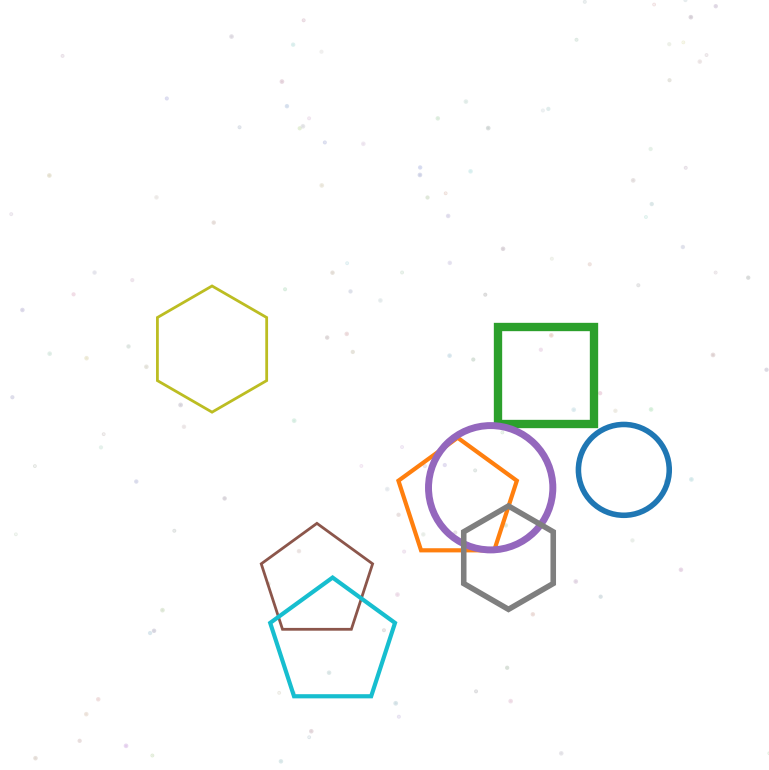[{"shape": "circle", "thickness": 2, "radius": 0.29, "center": [0.81, 0.39]}, {"shape": "pentagon", "thickness": 1.5, "radius": 0.4, "center": [0.594, 0.351]}, {"shape": "square", "thickness": 3, "radius": 0.31, "center": [0.709, 0.512]}, {"shape": "circle", "thickness": 2.5, "radius": 0.4, "center": [0.637, 0.367]}, {"shape": "pentagon", "thickness": 1, "radius": 0.38, "center": [0.412, 0.244]}, {"shape": "hexagon", "thickness": 2, "radius": 0.34, "center": [0.66, 0.276]}, {"shape": "hexagon", "thickness": 1, "radius": 0.41, "center": [0.275, 0.547]}, {"shape": "pentagon", "thickness": 1.5, "radius": 0.43, "center": [0.432, 0.165]}]